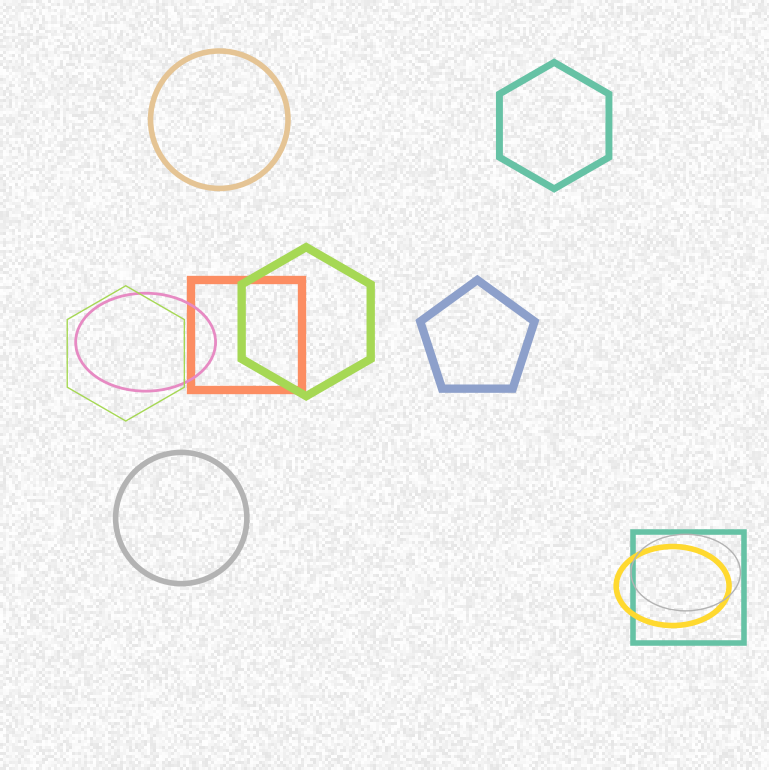[{"shape": "hexagon", "thickness": 2.5, "radius": 0.41, "center": [0.72, 0.837]}, {"shape": "square", "thickness": 2, "radius": 0.36, "center": [0.894, 0.237]}, {"shape": "square", "thickness": 3, "radius": 0.36, "center": [0.32, 0.565]}, {"shape": "pentagon", "thickness": 3, "radius": 0.39, "center": [0.62, 0.558]}, {"shape": "oval", "thickness": 1, "radius": 0.45, "center": [0.189, 0.556]}, {"shape": "hexagon", "thickness": 3, "radius": 0.48, "center": [0.398, 0.582]}, {"shape": "hexagon", "thickness": 0.5, "radius": 0.44, "center": [0.163, 0.541]}, {"shape": "oval", "thickness": 2, "radius": 0.37, "center": [0.874, 0.239]}, {"shape": "circle", "thickness": 2, "radius": 0.45, "center": [0.285, 0.845]}, {"shape": "circle", "thickness": 2, "radius": 0.43, "center": [0.235, 0.327]}, {"shape": "oval", "thickness": 0.5, "radius": 0.36, "center": [0.891, 0.256]}]